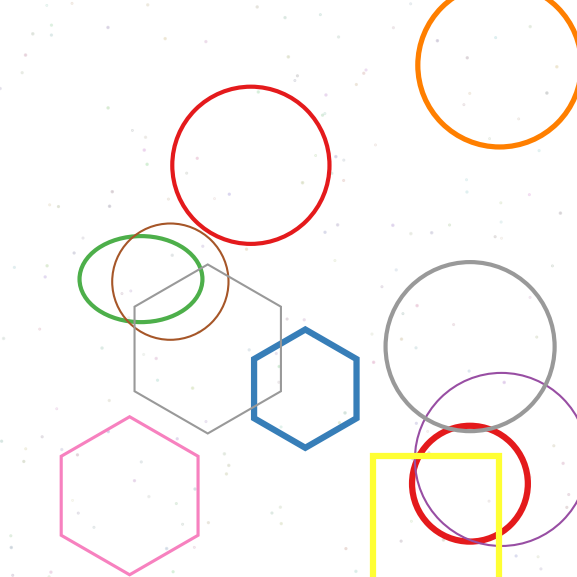[{"shape": "circle", "thickness": 2, "radius": 0.68, "center": [0.434, 0.713]}, {"shape": "circle", "thickness": 3, "radius": 0.5, "center": [0.814, 0.162]}, {"shape": "hexagon", "thickness": 3, "radius": 0.51, "center": [0.529, 0.326]}, {"shape": "oval", "thickness": 2, "radius": 0.53, "center": [0.244, 0.516]}, {"shape": "circle", "thickness": 1, "radius": 0.75, "center": [0.868, 0.204]}, {"shape": "circle", "thickness": 2.5, "radius": 0.71, "center": [0.865, 0.886]}, {"shape": "square", "thickness": 3, "radius": 0.54, "center": [0.755, 0.1]}, {"shape": "circle", "thickness": 1, "radius": 0.5, "center": [0.295, 0.511]}, {"shape": "hexagon", "thickness": 1.5, "radius": 0.68, "center": [0.224, 0.141]}, {"shape": "hexagon", "thickness": 1, "radius": 0.73, "center": [0.36, 0.395]}, {"shape": "circle", "thickness": 2, "radius": 0.73, "center": [0.814, 0.399]}]